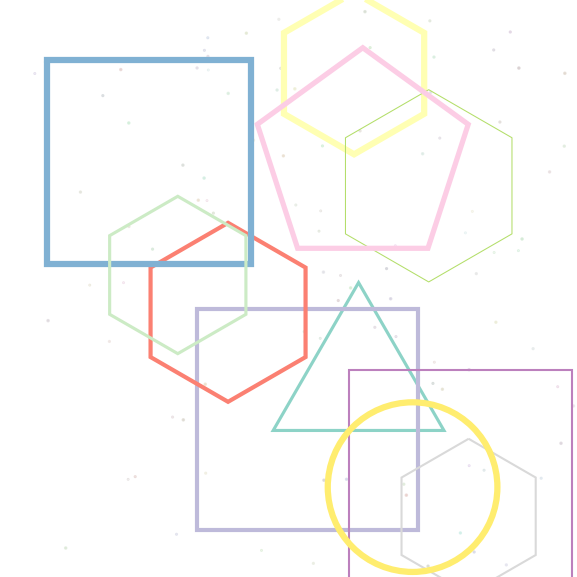[{"shape": "triangle", "thickness": 1.5, "radius": 0.85, "center": [0.621, 0.339]}, {"shape": "hexagon", "thickness": 3, "radius": 0.7, "center": [0.613, 0.872]}, {"shape": "square", "thickness": 2, "radius": 0.95, "center": [0.532, 0.272]}, {"shape": "hexagon", "thickness": 2, "radius": 0.77, "center": [0.395, 0.458]}, {"shape": "square", "thickness": 3, "radius": 0.89, "center": [0.258, 0.719]}, {"shape": "hexagon", "thickness": 0.5, "radius": 0.83, "center": [0.742, 0.677]}, {"shape": "pentagon", "thickness": 2.5, "radius": 0.96, "center": [0.628, 0.724]}, {"shape": "hexagon", "thickness": 1, "radius": 0.67, "center": [0.811, 0.105]}, {"shape": "square", "thickness": 1, "radius": 0.97, "center": [0.797, 0.166]}, {"shape": "hexagon", "thickness": 1.5, "radius": 0.68, "center": [0.308, 0.523]}, {"shape": "circle", "thickness": 3, "radius": 0.73, "center": [0.714, 0.156]}]